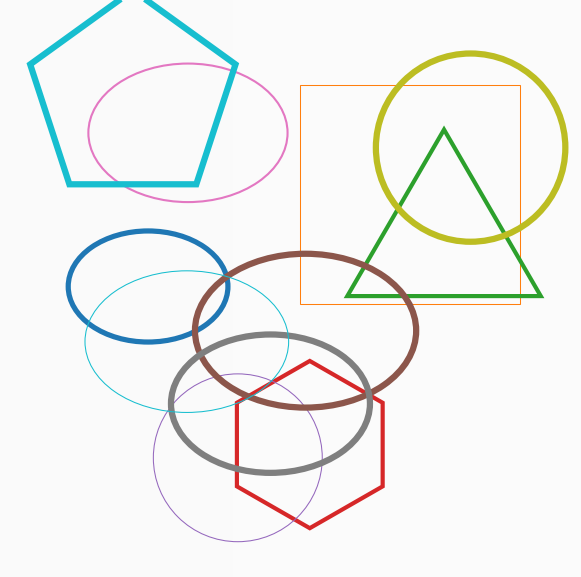[{"shape": "oval", "thickness": 2.5, "radius": 0.69, "center": [0.255, 0.503]}, {"shape": "square", "thickness": 0.5, "radius": 0.95, "center": [0.705, 0.662]}, {"shape": "triangle", "thickness": 2, "radius": 0.96, "center": [0.764, 0.583]}, {"shape": "hexagon", "thickness": 2, "radius": 0.72, "center": [0.533, 0.229]}, {"shape": "circle", "thickness": 0.5, "radius": 0.73, "center": [0.409, 0.206]}, {"shape": "oval", "thickness": 3, "radius": 0.95, "center": [0.526, 0.427]}, {"shape": "oval", "thickness": 1, "radius": 0.86, "center": [0.323, 0.769]}, {"shape": "oval", "thickness": 3, "radius": 0.86, "center": [0.465, 0.3]}, {"shape": "circle", "thickness": 3, "radius": 0.81, "center": [0.81, 0.744]}, {"shape": "pentagon", "thickness": 3, "radius": 0.93, "center": [0.229, 0.83]}, {"shape": "oval", "thickness": 0.5, "radius": 0.88, "center": [0.321, 0.408]}]